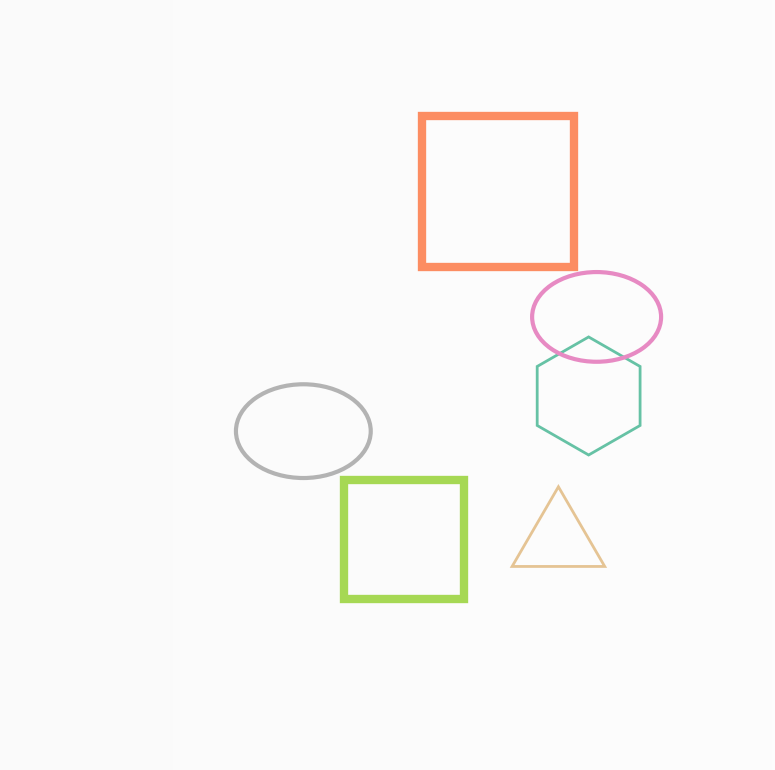[{"shape": "hexagon", "thickness": 1, "radius": 0.38, "center": [0.76, 0.486]}, {"shape": "square", "thickness": 3, "radius": 0.49, "center": [0.643, 0.751]}, {"shape": "oval", "thickness": 1.5, "radius": 0.42, "center": [0.77, 0.588]}, {"shape": "square", "thickness": 3, "radius": 0.39, "center": [0.521, 0.299]}, {"shape": "triangle", "thickness": 1, "radius": 0.34, "center": [0.721, 0.299]}, {"shape": "oval", "thickness": 1.5, "radius": 0.43, "center": [0.391, 0.44]}]